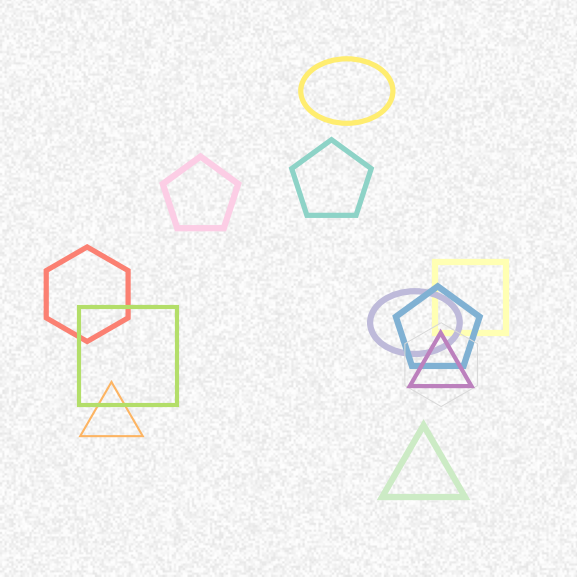[{"shape": "pentagon", "thickness": 2.5, "radius": 0.36, "center": [0.574, 0.685]}, {"shape": "square", "thickness": 3, "radius": 0.31, "center": [0.815, 0.483]}, {"shape": "oval", "thickness": 3, "radius": 0.39, "center": [0.718, 0.441]}, {"shape": "hexagon", "thickness": 2.5, "radius": 0.41, "center": [0.151, 0.49]}, {"shape": "pentagon", "thickness": 3, "radius": 0.38, "center": [0.758, 0.427]}, {"shape": "triangle", "thickness": 1, "radius": 0.31, "center": [0.193, 0.275]}, {"shape": "square", "thickness": 2, "radius": 0.42, "center": [0.222, 0.382]}, {"shape": "pentagon", "thickness": 3, "radius": 0.34, "center": [0.347, 0.66]}, {"shape": "hexagon", "thickness": 0.5, "radius": 0.36, "center": [0.764, 0.368]}, {"shape": "triangle", "thickness": 2, "radius": 0.31, "center": [0.763, 0.361]}, {"shape": "triangle", "thickness": 3, "radius": 0.41, "center": [0.733, 0.18]}, {"shape": "oval", "thickness": 2.5, "radius": 0.4, "center": [0.601, 0.841]}]